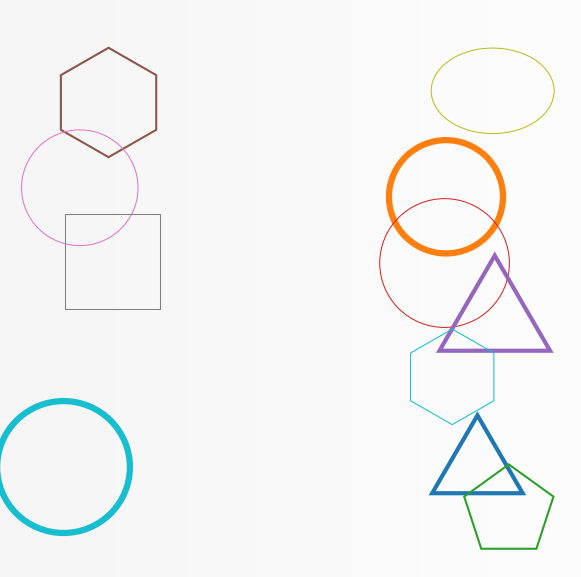[{"shape": "triangle", "thickness": 2, "radius": 0.45, "center": [0.821, 0.19]}, {"shape": "circle", "thickness": 3, "radius": 0.49, "center": [0.767, 0.658]}, {"shape": "pentagon", "thickness": 1, "radius": 0.4, "center": [0.875, 0.114]}, {"shape": "circle", "thickness": 0.5, "radius": 0.56, "center": [0.765, 0.544]}, {"shape": "triangle", "thickness": 2, "radius": 0.55, "center": [0.851, 0.447]}, {"shape": "hexagon", "thickness": 1, "radius": 0.47, "center": [0.187, 0.822]}, {"shape": "circle", "thickness": 0.5, "radius": 0.5, "center": [0.137, 0.674]}, {"shape": "square", "thickness": 0.5, "radius": 0.41, "center": [0.194, 0.547]}, {"shape": "oval", "thickness": 0.5, "radius": 0.53, "center": [0.848, 0.842]}, {"shape": "hexagon", "thickness": 0.5, "radius": 0.41, "center": [0.778, 0.347]}, {"shape": "circle", "thickness": 3, "radius": 0.57, "center": [0.109, 0.19]}]